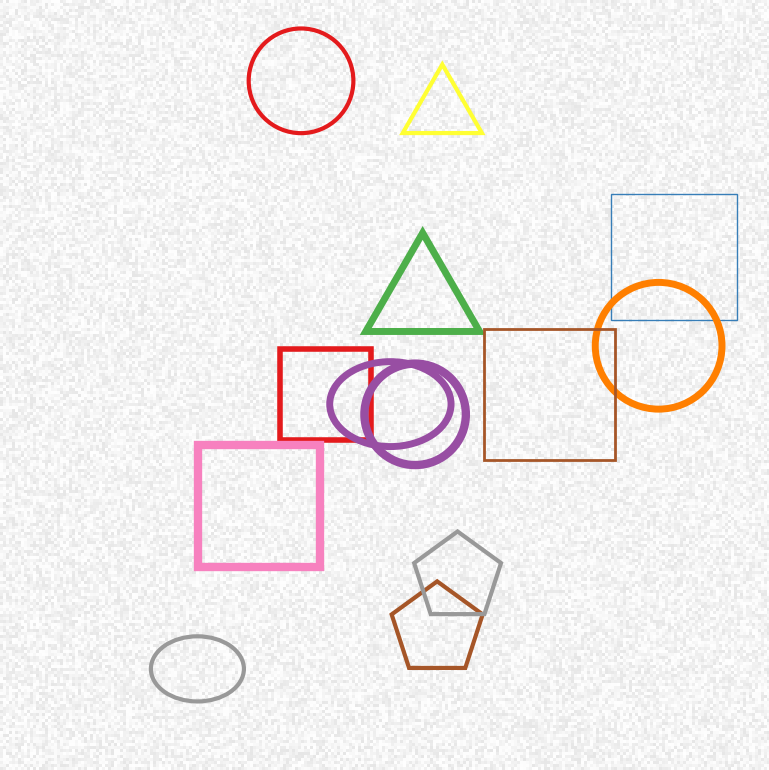[{"shape": "square", "thickness": 2, "radius": 0.29, "center": [0.422, 0.488]}, {"shape": "circle", "thickness": 1.5, "radius": 0.34, "center": [0.391, 0.895]}, {"shape": "square", "thickness": 0.5, "radius": 0.41, "center": [0.875, 0.666]}, {"shape": "triangle", "thickness": 2.5, "radius": 0.43, "center": [0.549, 0.612]}, {"shape": "oval", "thickness": 2.5, "radius": 0.39, "center": [0.507, 0.475]}, {"shape": "circle", "thickness": 3, "radius": 0.33, "center": [0.539, 0.462]}, {"shape": "circle", "thickness": 2.5, "radius": 0.41, "center": [0.855, 0.551]}, {"shape": "triangle", "thickness": 1.5, "radius": 0.3, "center": [0.574, 0.857]}, {"shape": "square", "thickness": 1, "radius": 0.43, "center": [0.713, 0.488]}, {"shape": "pentagon", "thickness": 1.5, "radius": 0.31, "center": [0.568, 0.183]}, {"shape": "square", "thickness": 3, "radius": 0.4, "center": [0.337, 0.343]}, {"shape": "oval", "thickness": 1.5, "radius": 0.3, "center": [0.256, 0.131]}, {"shape": "pentagon", "thickness": 1.5, "radius": 0.3, "center": [0.594, 0.25]}]